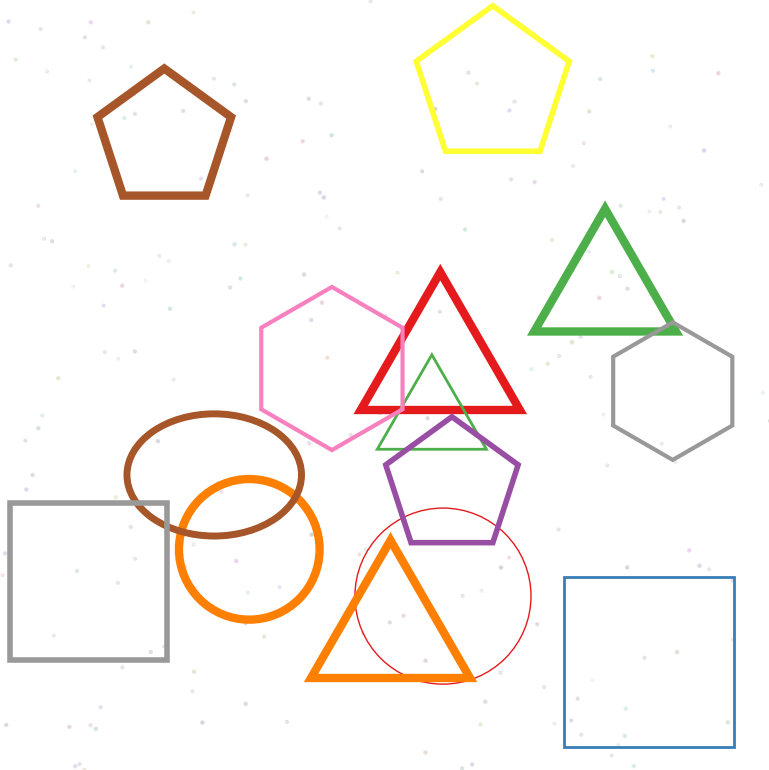[{"shape": "triangle", "thickness": 3, "radius": 0.6, "center": [0.572, 0.527]}, {"shape": "circle", "thickness": 0.5, "radius": 0.57, "center": [0.575, 0.226]}, {"shape": "square", "thickness": 1, "radius": 0.55, "center": [0.843, 0.14]}, {"shape": "triangle", "thickness": 3, "radius": 0.53, "center": [0.786, 0.623]}, {"shape": "triangle", "thickness": 1, "radius": 0.41, "center": [0.561, 0.457]}, {"shape": "pentagon", "thickness": 2, "radius": 0.45, "center": [0.587, 0.368]}, {"shape": "triangle", "thickness": 3, "radius": 0.6, "center": [0.507, 0.179]}, {"shape": "circle", "thickness": 3, "radius": 0.46, "center": [0.324, 0.287]}, {"shape": "pentagon", "thickness": 2, "radius": 0.52, "center": [0.64, 0.888]}, {"shape": "oval", "thickness": 2.5, "radius": 0.57, "center": [0.278, 0.383]}, {"shape": "pentagon", "thickness": 3, "radius": 0.46, "center": [0.213, 0.82]}, {"shape": "hexagon", "thickness": 1.5, "radius": 0.53, "center": [0.431, 0.521]}, {"shape": "hexagon", "thickness": 1.5, "radius": 0.45, "center": [0.874, 0.492]}, {"shape": "square", "thickness": 2, "radius": 0.51, "center": [0.115, 0.245]}]